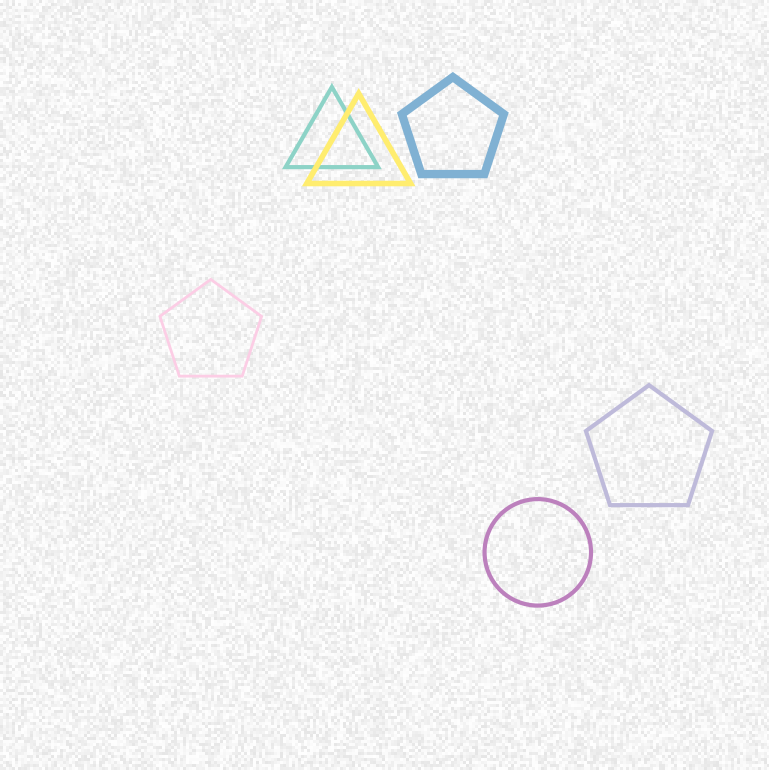[{"shape": "triangle", "thickness": 1.5, "radius": 0.35, "center": [0.431, 0.818]}, {"shape": "pentagon", "thickness": 1.5, "radius": 0.43, "center": [0.843, 0.414]}, {"shape": "pentagon", "thickness": 3, "radius": 0.35, "center": [0.588, 0.83]}, {"shape": "pentagon", "thickness": 1, "radius": 0.35, "center": [0.274, 0.568]}, {"shape": "circle", "thickness": 1.5, "radius": 0.35, "center": [0.698, 0.283]}, {"shape": "triangle", "thickness": 2, "radius": 0.39, "center": [0.466, 0.801]}]